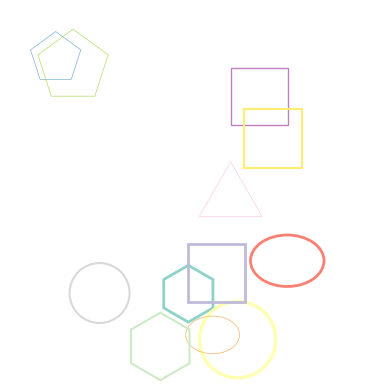[{"shape": "hexagon", "thickness": 2, "radius": 0.37, "center": [0.489, 0.237]}, {"shape": "circle", "thickness": 2.5, "radius": 0.5, "center": [0.617, 0.118]}, {"shape": "square", "thickness": 2, "radius": 0.37, "center": [0.562, 0.291]}, {"shape": "oval", "thickness": 2, "radius": 0.48, "center": [0.746, 0.323]}, {"shape": "pentagon", "thickness": 0.5, "radius": 0.34, "center": [0.145, 0.849]}, {"shape": "oval", "thickness": 0.5, "radius": 0.35, "center": [0.552, 0.13]}, {"shape": "pentagon", "thickness": 0.5, "radius": 0.48, "center": [0.19, 0.828]}, {"shape": "triangle", "thickness": 0.5, "radius": 0.47, "center": [0.599, 0.485]}, {"shape": "circle", "thickness": 1.5, "radius": 0.39, "center": [0.259, 0.239]}, {"shape": "square", "thickness": 1, "radius": 0.37, "center": [0.674, 0.75]}, {"shape": "hexagon", "thickness": 1.5, "radius": 0.44, "center": [0.416, 0.1]}, {"shape": "square", "thickness": 1.5, "radius": 0.38, "center": [0.709, 0.64]}]